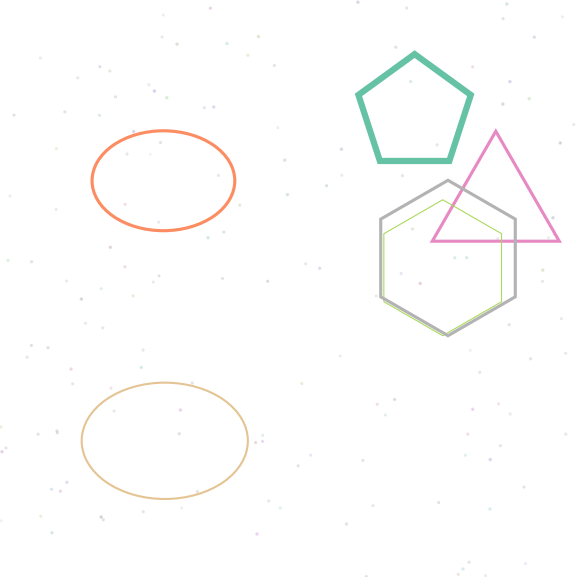[{"shape": "pentagon", "thickness": 3, "radius": 0.51, "center": [0.718, 0.803]}, {"shape": "oval", "thickness": 1.5, "radius": 0.62, "center": [0.283, 0.686]}, {"shape": "triangle", "thickness": 1.5, "radius": 0.63, "center": [0.859, 0.645]}, {"shape": "hexagon", "thickness": 0.5, "radius": 0.59, "center": [0.767, 0.536]}, {"shape": "oval", "thickness": 1, "radius": 0.72, "center": [0.285, 0.236]}, {"shape": "hexagon", "thickness": 1.5, "radius": 0.67, "center": [0.776, 0.552]}]